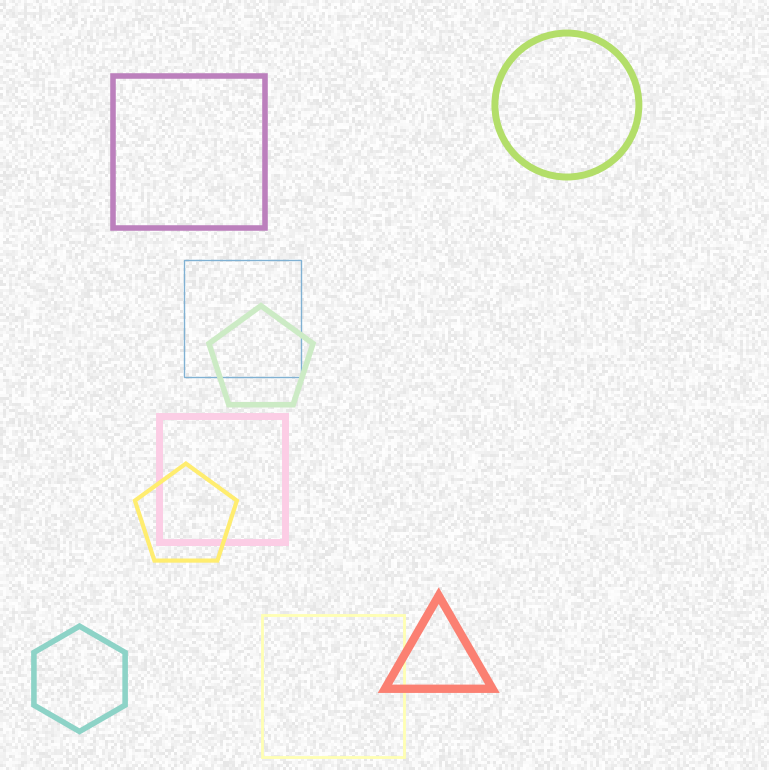[{"shape": "hexagon", "thickness": 2, "radius": 0.34, "center": [0.103, 0.118]}, {"shape": "square", "thickness": 1, "radius": 0.46, "center": [0.433, 0.11]}, {"shape": "triangle", "thickness": 3, "radius": 0.4, "center": [0.57, 0.146]}, {"shape": "square", "thickness": 0.5, "radius": 0.38, "center": [0.315, 0.586]}, {"shape": "circle", "thickness": 2.5, "radius": 0.47, "center": [0.736, 0.864]}, {"shape": "square", "thickness": 2.5, "radius": 0.41, "center": [0.288, 0.378]}, {"shape": "square", "thickness": 2, "radius": 0.49, "center": [0.245, 0.802]}, {"shape": "pentagon", "thickness": 2, "radius": 0.36, "center": [0.339, 0.532]}, {"shape": "pentagon", "thickness": 1.5, "radius": 0.35, "center": [0.241, 0.328]}]